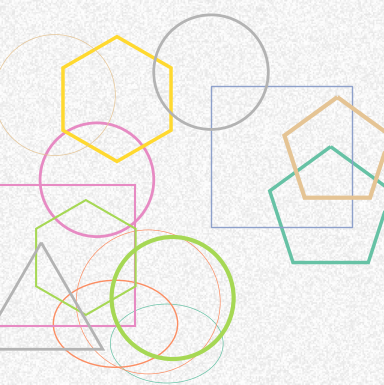[{"shape": "pentagon", "thickness": 2.5, "radius": 0.83, "center": [0.859, 0.453]}, {"shape": "oval", "thickness": 0.5, "radius": 0.73, "center": [0.433, 0.108]}, {"shape": "oval", "thickness": 1, "radius": 0.81, "center": [0.3, 0.159]}, {"shape": "circle", "thickness": 0.5, "radius": 0.94, "center": [0.385, 0.216]}, {"shape": "square", "thickness": 1, "radius": 0.92, "center": [0.731, 0.593]}, {"shape": "circle", "thickness": 2, "radius": 0.74, "center": [0.252, 0.533]}, {"shape": "square", "thickness": 1.5, "radius": 0.92, "center": [0.168, 0.336]}, {"shape": "circle", "thickness": 3, "radius": 0.79, "center": [0.448, 0.226]}, {"shape": "hexagon", "thickness": 1.5, "radius": 0.75, "center": [0.223, 0.331]}, {"shape": "hexagon", "thickness": 2.5, "radius": 0.81, "center": [0.304, 0.743]}, {"shape": "pentagon", "thickness": 3, "radius": 0.72, "center": [0.876, 0.603]}, {"shape": "circle", "thickness": 0.5, "radius": 0.79, "center": [0.143, 0.753]}, {"shape": "triangle", "thickness": 2, "radius": 0.92, "center": [0.107, 0.185]}, {"shape": "circle", "thickness": 2, "radius": 0.74, "center": [0.548, 0.813]}]